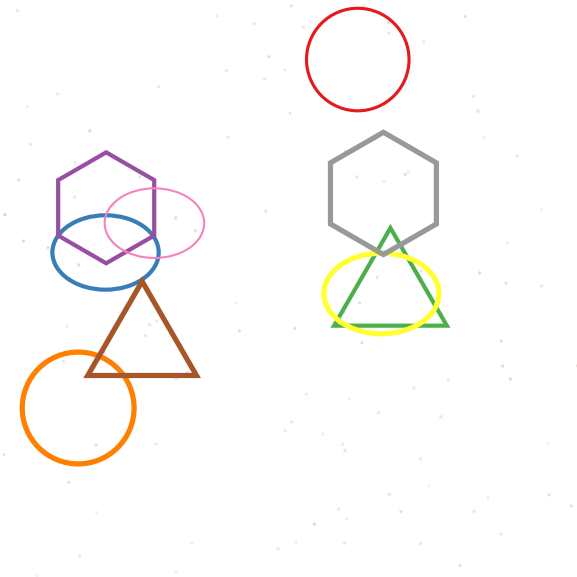[{"shape": "circle", "thickness": 1.5, "radius": 0.44, "center": [0.62, 0.896]}, {"shape": "oval", "thickness": 2, "radius": 0.46, "center": [0.183, 0.562]}, {"shape": "triangle", "thickness": 2, "radius": 0.56, "center": [0.676, 0.492]}, {"shape": "hexagon", "thickness": 2, "radius": 0.48, "center": [0.184, 0.639]}, {"shape": "circle", "thickness": 2.5, "radius": 0.48, "center": [0.135, 0.293]}, {"shape": "oval", "thickness": 2.5, "radius": 0.5, "center": [0.66, 0.491]}, {"shape": "triangle", "thickness": 2.5, "radius": 0.54, "center": [0.246, 0.403]}, {"shape": "oval", "thickness": 1, "radius": 0.43, "center": [0.267, 0.613]}, {"shape": "hexagon", "thickness": 2.5, "radius": 0.53, "center": [0.664, 0.664]}]